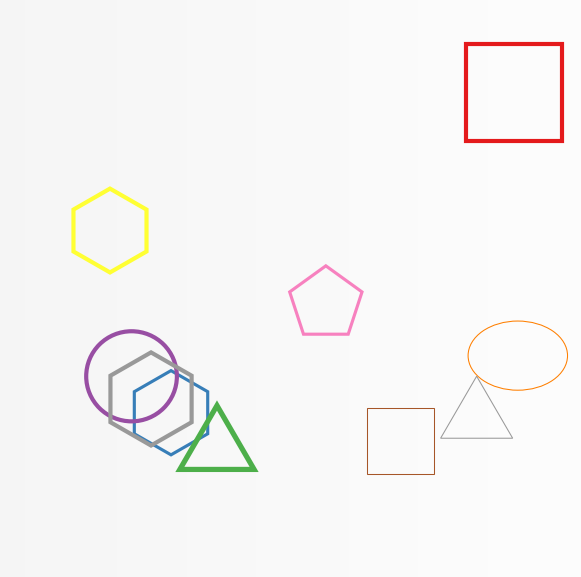[{"shape": "square", "thickness": 2, "radius": 0.42, "center": [0.884, 0.839]}, {"shape": "hexagon", "thickness": 1.5, "radius": 0.36, "center": [0.294, 0.284]}, {"shape": "triangle", "thickness": 2.5, "radius": 0.37, "center": [0.373, 0.223]}, {"shape": "circle", "thickness": 2, "radius": 0.39, "center": [0.226, 0.348]}, {"shape": "oval", "thickness": 0.5, "radius": 0.43, "center": [0.891, 0.383]}, {"shape": "hexagon", "thickness": 2, "radius": 0.36, "center": [0.189, 0.6]}, {"shape": "square", "thickness": 0.5, "radius": 0.29, "center": [0.689, 0.235]}, {"shape": "pentagon", "thickness": 1.5, "radius": 0.33, "center": [0.561, 0.473]}, {"shape": "triangle", "thickness": 0.5, "radius": 0.36, "center": [0.82, 0.276]}, {"shape": "hexagon", "thickness": 2, "radius": 0.4, "center": [0.26, 0.308]}]